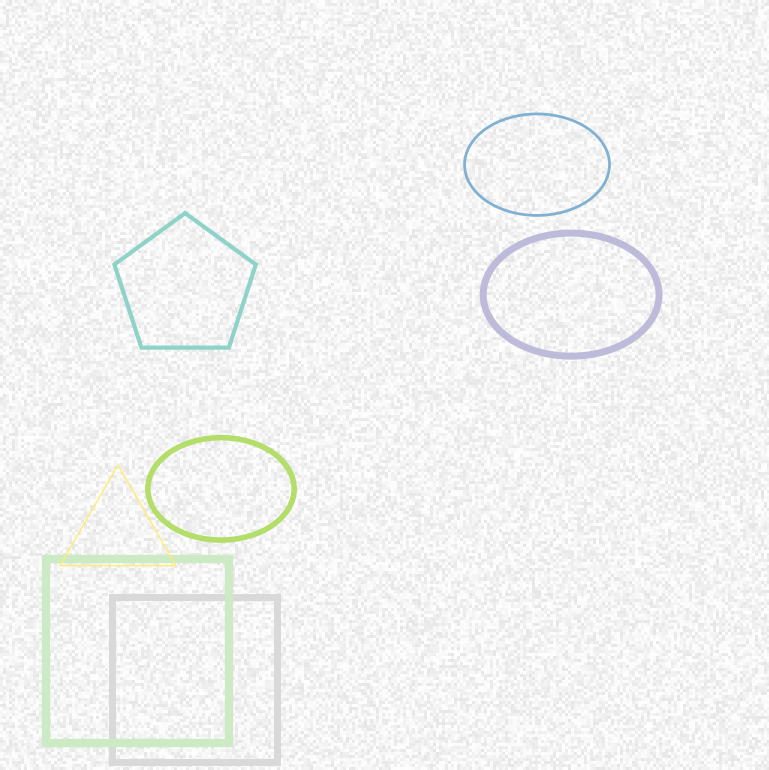[{"shape": "pentagon", "thickness": 1.5, "radius": 0.48, "center": [0.24, 0.627]}, {"shape": "oval", "thickness": 2.5, "radius": 0.57, "center": [0.742, 0.617]}, {"shape": "oval", "thickness": 1, "radius": 0.47, "center": [0.697, 0.786]}, {"shape": "oval", "thickness": 2, "radius": 0.48, "center": [0.287, 0.365]}, {"shape": "square", "thickness": 2.5, "radius": 0.54, "center": [0.253, 0.117]}, {"shape": "square", "thickness": 3, "radius": 0.6, "center": [0.179, 0.155]}, {"shape": "triangle", "thickness": 0.5, "radius": 0.43, "center": [0.153, 0.309]}]